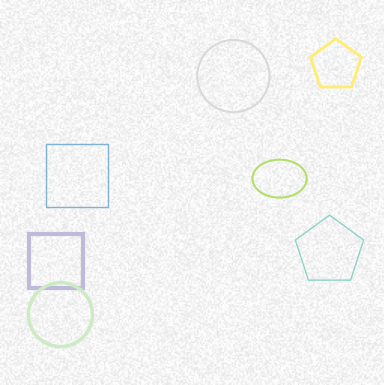[{"shape": "pentagon", "thickness": 1, "radius": 0.47, "center": [0.856, 0.348]}, {"shape": "square", "thickness": 3, "radius": 0.35, "center": [0.146, 0.322]}, {"shape": "square", "thickness": 1, "radius": 0.41, "center": [0.2, 0.543]}, {"shape": "oval", "thickness": 1.5, "radius": 0.35, "center": [0.726, 0.536]}, {"shape": "circle", "thickness": 1.5, "radius": 0.47, "center": [0.606, 0.802]}, {"shape": "circle", "thickness": 2.5, "radius": 0.42, "center": [0.157, 0.183]}, {"shape": "pentagon", "thickness": 2, "radius": 0.35, "center": [0.873, 0.83]}]